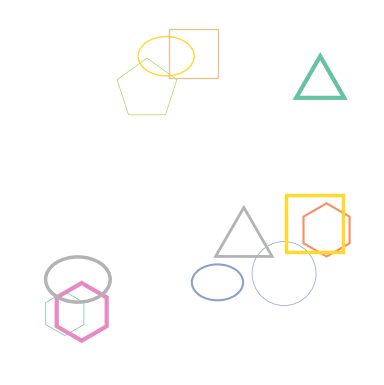[{"shape": "hexagon", "thickness": 0.5, "radius": 0.29, "center": [0.168, 0.186]}, {"shape": "triangle", "thickness": 3, "radius": 0.36, "center": [0.832, 0.782]}, {"shape": "hexagon", "thickness": 1.5, "radius": 0.35, "center": [0.848, 0.403]}, {"shape": "oval", "thickness": 1.5, "radius": 0.33, "center": [0.565, 0.267]}, {"shape": "circle", "thickness": 0.5, "radius": 0.42, "center": [0.738, 0.29]}, {"shape": "hexagon", "thickness": 3, "radius": 0.37, "center": [0.212, 0.19]}, {"shape": "pentagon", "thickness": 0.5, "radius": 0.41, "center": [0.382, 0.768]}, {"shape": "oval", "thickness": 1, "radius": 0.36, "center": [0.432, 0.854]}, {"shape": "square", "thickness": 2.5, "radius": 0.37, "center": [0.817, 0.42]}, {"shape": "square", "thickness": 1, "radius": 0.31, "center": [0.502, 0.861]}, {"shape": "triangle", "thickness": 2, "radius": 0.42, "center": [0.633, 0.376]}, {"shape": "oval", "thickness": 2.5, "radius": 0.42, "center": [0.202, 0.274]}]